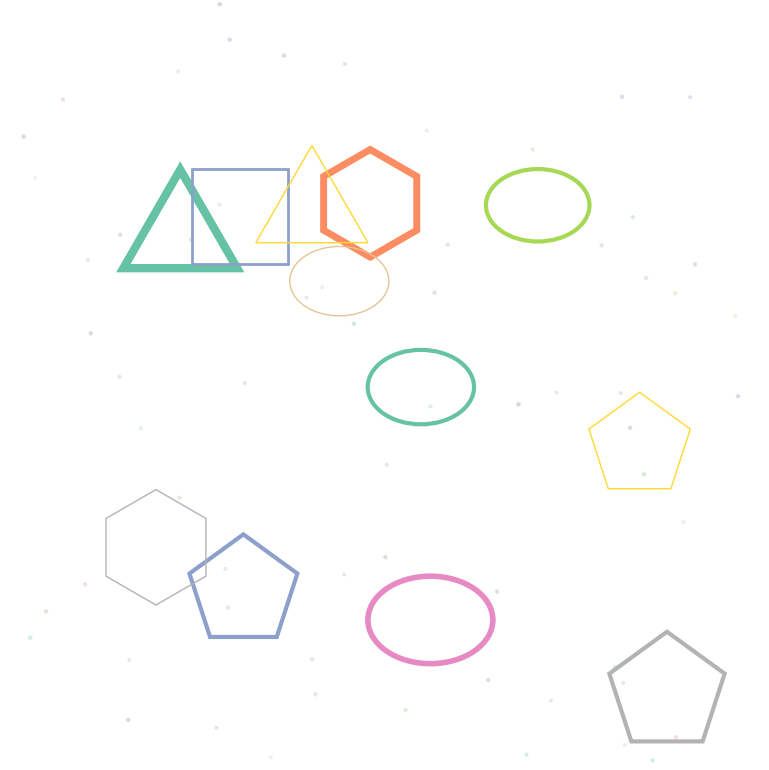[{"shape": "triangle", "thickness": 3, "radius": 0.43, "center": [0.234, 0.694]}, {"shape": "oval", "thickness": 1.5, "radius": 0.35, "center": [0.547, 0.497]}, {"shape": "hexagon", "thickness": 2.5, "radius": 0.35, "center": [0.481, 0.736]}, {"shape": "pentagon", "thickness": 1.5, "radius": 0.37, "center": [0.316, 0.232]}, {"shape": "square", "thickness": 1, "radius": 0.31, "center": [0.312, 0.719]}, {"shape": "oval", "thickness": 2, "radius": 0.41, "center": [0.559, 0.195]}, {"shape": "oval", "thickness": 1.5, "radius": 0.34, "center": [0.698, 0.733]}, {"shape": "triangle", "thickness": 0.5, "radius": 0.42, "center": [0.405, 0.727]}, {"shape": "pentagon", "thickness": 0.5, "radius": 0.35, "center": [0.831, 0.421]}, {"shape": "oval", "thickness": 0.5, "radius": 0.32, "center": [0.441, 0.635]}, {"shape": "hexagon", "thickness": 0.5, "radius": 0.37, "center": [0.203, 0.289]}, {"shape": "pentagon", "thickness": 1.5, "radius": 0.39, "center": [0.866, 0.101]}]